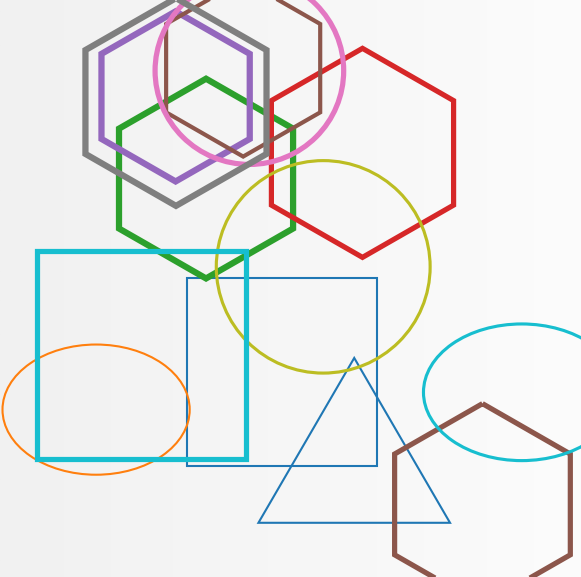[{"shape": "triangle", "thickness": 1, "radius": 0.95, "center": [0.609, 0.189]}, {"shape": "square", "thickness": 1, "radius": 0.81, "center": [0.485, 0.354]}, {"shape": "oval", "thickness": 1, "radius": 0.81, "center": [0.165, 0.29]}, {"shape": "hexagon", "thickness": 3, "radius": 0.86, "center": [0.354, 0.69]}, {"shape": "hexagon", "thickness": 2.5, "radius": 0.9, "center": [0.624, 0.734]}, {"shape": "hexagon", "thickness": 3, "radius": 0.74, "center": [0.302, 0.832]}, {"shape": "hexagon", "thickness": 2.5, "radius": 0.87, "center": [0.83, 0.126]}, {"shape": "hexagon", "thickness": 2, "radius": 0.77, "center": [0.418, 0.881]}, {"shape": "circle", "thickness": 2.5, "radius": 0.81, "center": [0.429, 0.877]}, {"shape": "hexagon", "thickness": 3, "radius": 0.9, "center": [0.303, 0.823]}, {"shape": "circle", "thickness": 1.5, "radius": 0.92, "center": [0.556, 0.537]}, {"shape": "square", "thickness": 2.5, "radius": 0.9, "center": [0.244, 0.385]}, {"shape": "oval", "thickness": 1.5, "radius": 0.85, "center": [0.898, 0.32]}]